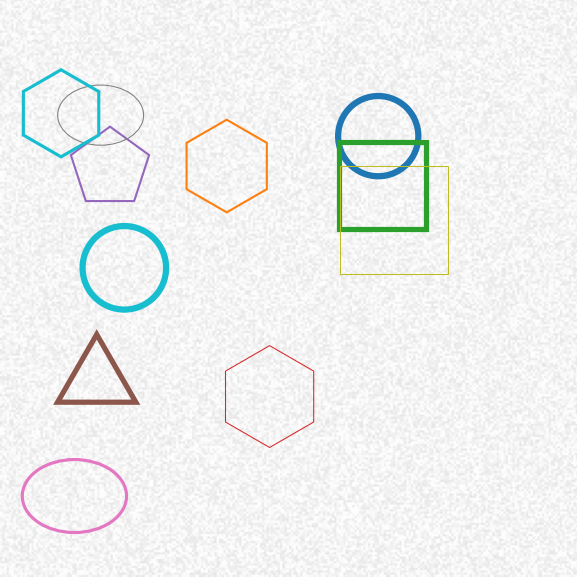[{"shape": "circle", "thickness": 3, "radius": 0.35, "center": [0.655, 0.763]}, {"shape": "hexagon", "thickness": 1, "radius": 0.4, "center": [0.393, 0.712]}, {"shape": "square", "thickness": 2.5, "radius": 0.38, "center": [0.663, 0.678]}, {"shape": "hexagon", "thickness": 0.5, "radius": 0.44, "center": [0.467, 0.312]}, {"shape": "pentagon", "thickness": 1, "radius": 0.36, "center": [0.19, 0.709]}, {"shape": "triangle", "thickness": 2.5, "radius": 0.39, "center": [0.167, 0.342]}, {"shape": "oval", "thickness": 1.5, "radius": 0.45, "center": [0.129, 0.14]}, {"shape": "oval", "thickness": 0.5, "radius": 0.37, "center": [0.174, 0.8]}, {"shape": "square", "thickness": 0.5, "radius": 0.47, "center": [0.682, 0.619]}, {"shape": "hexagon", "thickness": 1.5, "radius": 0.38, "center": [0.106, 0.803]}, {"shape": "circle", "thickness": 3, "radius": 0.36, "center": [0.215, 0.535]}]